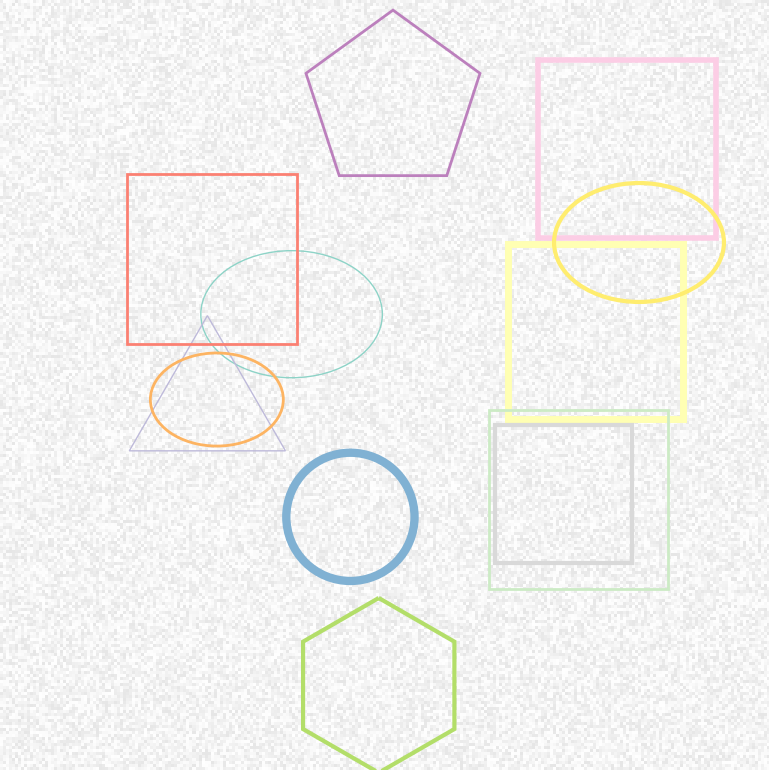[{"shape": "oval", "thickness": 0.5, "radius": 0.59, "center": [0.379, 0.592]}, {"shape": "square", "thickness": 2.5, "radius": 0.57, "center": [0.774, 0.569]}, {"shape": "triangle", "thickness": 0.5, "radius": 0.59, "center": [0.269, 0.473]}, {"shape": "square", "thickness": 1, "radius": 0.55, "center": [0.275, 0.664]}, {"shape": "circle", "thickness": 3, "radius": 0.42, "center": [0.455, 0.329]}, {"shape": "oval", "thickness": 1, "radius": 0.43, "center": [0.282, 0.481]}, {"shape": "hexagon", "thickness": 1.5, "radius": 0.57, "center": [0.492, 0.11]}, {"shape": "square", "thickness": 2, "radius": 0.58, "center": [0.814, 0.807]}, {"shape": "square", "thickness": 1.5, "radius": 0.45, "center": [0.732, 0.359]}, {"shape": "pentagon", "thickness": 1, "radius": 0.59, "center": [0.51, 0.868]}, {"shape": "square", "thickness": 1, "radius": 0.58, "center": [0.752, 0.351]}, {"shape": "oval", "thickness": 1.5, "radius": 0.55, "center": [0.83, 0.685]}]